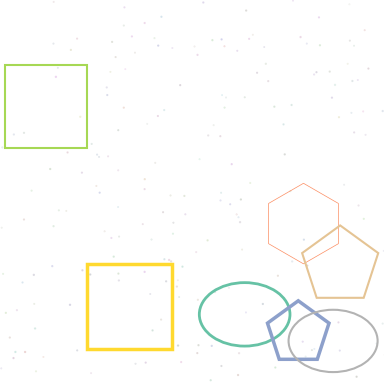[{"shape": "oval", "thickness": 2, "radius": 0.59, "center": [0.635, 0.183]}, {"shape": "hexagon", "thickness": 0.5, "radius": 0.52, "center": [0.788, 0.419]}, {"shape": "pentagon", "thickness": 2.5, "radius": 0.42, "center": [0.775, 0.135]}, {"shape": "square", "thickness": 1.5, "radius": 0.54, "center": [0.12, 0.724]}, {"shape": "square", "thickness": 2.5, "radius": 0.55, "center": [0.336, 0.204]}, {"shape": "pentagon", "thickness": 1.5, "radius": 0.52, "center": [0.884, 0.311]}, {"shape": "oval", "thickness": 1.5, "radius": 0.58, "center": [0.865, 0.114]}]